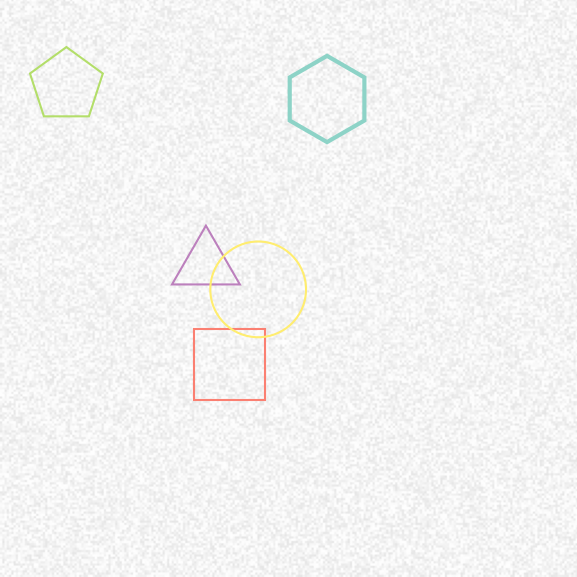[{"shape": "hexagon", "thickness": 2, "radius": 0.37, "center": [0.566, 0.828]}, {"shape": "square", "thickness": 1, "radius": 0.31, "center": [0.398, 0.368]}, {"shape": "pentagon", "thickness": 1, "radius": 0.33, "center": [0.115, 0.851]}, {"shape": "triangle", "thickness": 1, "radius": 0.34, "center": [0.357, 0.541]}, {"shape": "circle", "thickness": 1, "radius": 0.41, "center": [0.447, 0.498]}]